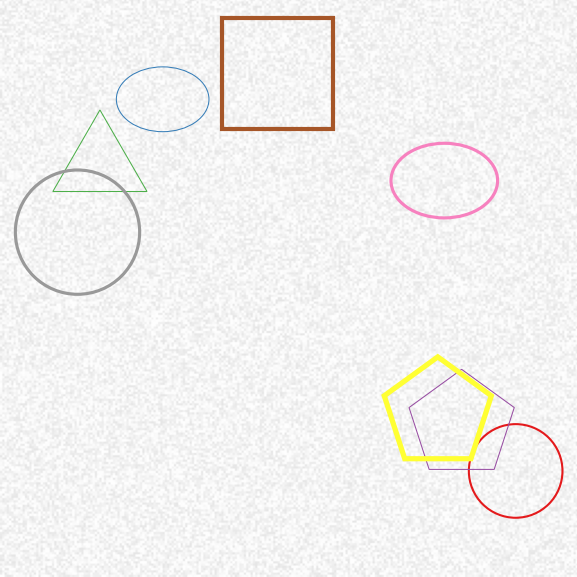[{"shape": "circle", "thickness": 1, "radius": 0.41, "center": [0.893, 0.184]}, {"shape": "oval", "thickness": 0.5, "radius": 0.4, "center": [0.282, 0.827]}, {"shape": "triangle", "thickness": 0.5, "radius": 0.47, "center": [0.173, 0.715]}, {"shape": "pentagon", "thickness": 0.5, "radius": 0.48, "center": [0.799, 0.264]}, {"shape": "pentagon", "thickness": 2.5, "radius": 0.49, "center": [0.758, 0.284]}, {"shape": "square", "thickness": 2, "radius": 0.48, "center": [0.481, 0.872]}, {"shape": "oval", "thickness": 1.5, "radius": 0.46, "center": [0.769, 0.686]}, {"shape": "circle", "thickness": 1.5, "radius": 0.54, "center": [0.134, 0.597]}]